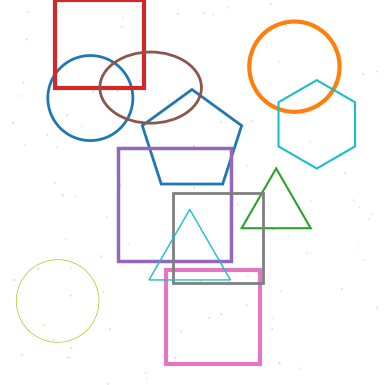[{"shape": "pentagon", "thickness": 2, "radius": 0.68, "center": [0.499, 0.632]}, {"shape": "circle", "thickness": 2, "radius": 0.55, "center": [0.235, 0.745]}, {"shape": "circle", "thickness": 3, "radius": 0.59, "center": [0.765, 0.827]}, {"shape": "triangle", "thickness": 1.5, "radius": 0.52, "center": [0.717, 0.459]}, {"shape": "square", "thickness": 3, "radius": 0.58, "center": [0.258, 0.886]}, {"shape": "square", "thickness": 2.5, "radius": 0.73, "center": [0.452, 0.47]}, {"shape": "oval", "thickness": 2, "radius": 0.66, "center": [0.391, 0.772]}, {"shape": "square", "thickness": 3, "radius": 0.62, "center": [0.553, 0.176]}, {"shape": "square", "thickness": 2, "radius": 0.59, "center": [0.565, 0.382]}, {"shape": "circle", "thickness": 0.5, "radius": 0.54, "center": [0.15, 0.218]}, {"shape": "triangle", "thickness": 1, "radius": 0.61, "center": [0.493, 0.334]}, {"shape": "hexagon", "thickness": 1.5, "radius": 0.57, "center": [0.823, 0.677]}]